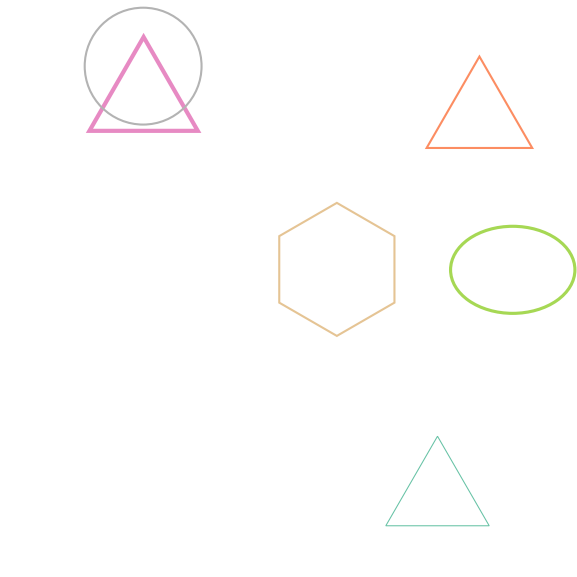[{"shape": "triangle", "thickness": 0.5, "radius": 0.52, "center": [0.758, 0.14]}, {"shape": "triangle", "thickness": 1, "radius": 0.53, "center": [0.83, 0.796]}, {"shape": "triangle", "thickness": 2, "radius": 0.54, "center": [0.249, 0.827]}, {"shape": "oval", "thickness": 1.5, "radius": 0.54, "center": [0.888, 0.532]}, {"shape": "hexagon", "thickness": 1, "radius": 0.58, "center": [0.583, 0.533]}, {"shape": "circle", "thickness": 1, "radius": 0.51, "center": [0.248, 0.885]}]